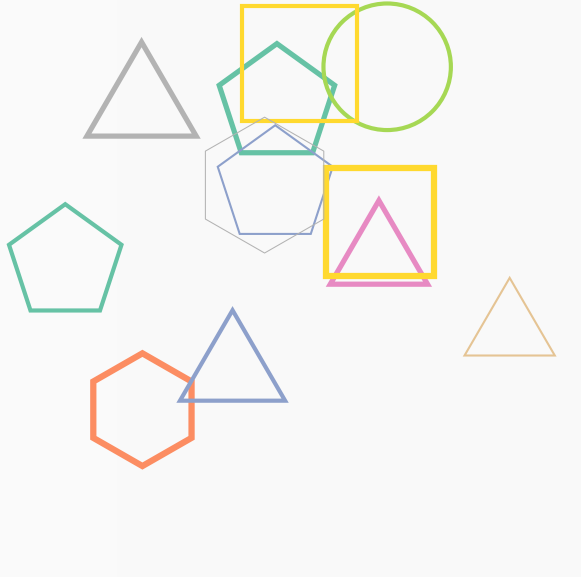[{"shape": "pentagon", "thickness": 2.5, "radius": 0.52, "center": [0.476, 0.819]}, {"shape": "pentagon", "thickness": 2, "radius": 0.51, "center": [0.112, 0.544]}, {"shape": "hexagon", "thickness": 3, "radius": 0.49, "center": [0.245, 0.29]}, {"shape": "triangle", "thickness": 2, "radius": 0.52, "center": [0.4, 0.358]}, {"shape": "pentagon", "thickness": 1, "radius": 0.52, "center": [0.474, 0.678]}, {"shape": "triangle", "thickness": 2.5, "radius": 0.48, "center": [0.652, 0.555]}, {"shape": "circle", "thickness": 2, "radius": 0.55, "center": [0.666, 0.883]}, {"shape": "square", "thickness": 2, "radius": 0.5, "center": [0.515, 0.889]}, {"shape": "square", "thickness": 3, "radius": 0.47, "center": [0.654, 0.615]}, {"shape": "triangle", "thickness": 1, "radius": 0.45, "center": [0.877, 0.428]}, {"shape": "triangle", "thickness": 2.5, "radius": 0.54, "center": [0.244, 0.818]}, {"shape": "hexagon", "thickness": 0.5, "radius": 0.59, "center": [0.455, 0.679]}]